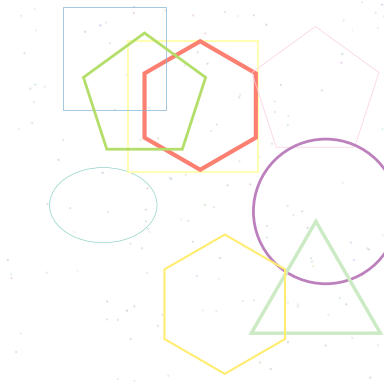[{"shape": "oval", "thickness": 0.5, "radius": 0.7, "center": [0.268, 0.467]}, {"shape": "square", "thickness": 1.5, "radius": 0.85, "center": [0.502, 0.724]}, {"shape": "hexagon", "thickness": 3, "radius": 0.83, "center": [0.52, 0.726]}, {"shape": "square", "thickness": 0.5, "radius": 0.67, "center": [0.299, 0.847]}, {"shape": "pentagon", "thickness": 2, "radius": 0.83, "center": [0.375, 0.747]}, {"shape": "pentagon", "thickness": 0.5, "radius": 0.87, "center": [0.819, 0.758]}, {"shape": "circle", "thickness": 2, "radius": 0.94, "center": [0.846, 0.451]}, {"shape": "triangle", "thickness": 2.5, "radius": 0.97, "center": [0.82, 0.231]}, {"shape": "hexagon", "thickness": 1.5, "radius": 0.9, "center": [0.584, 0.21]}]